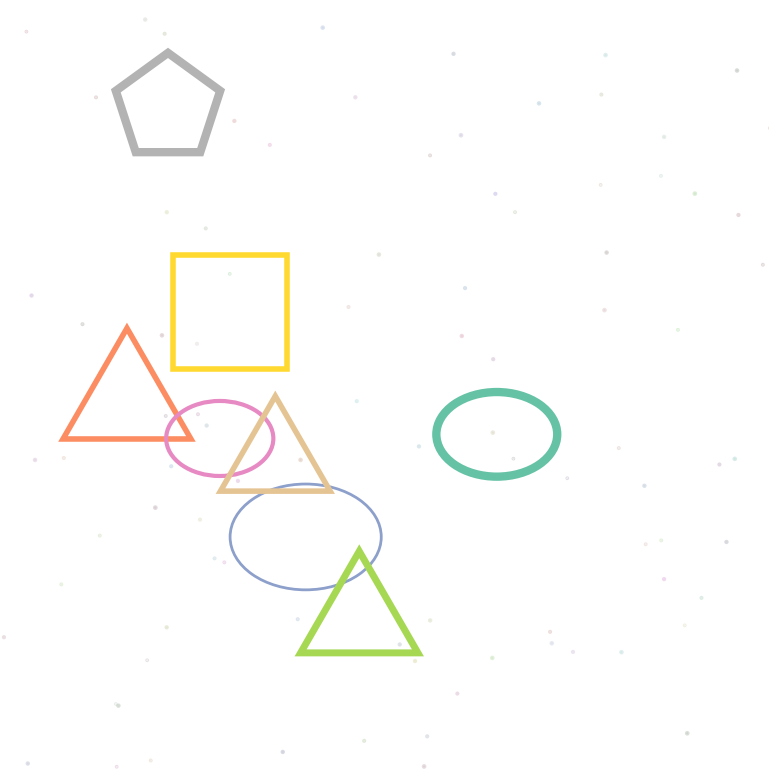[{"shape": "oval", "thickness": 3, "radius": 0.39, "center": [0.645, 0.436]}, {"shape": "triangle", "thickness": 2, "radius": 0.48, "center": [0.165, 0.478]}, {"shape": "oval", "thickness": 1, "radius": 0.49, "center": [0.397, 0.303]}, {"shape": "oval", "thickness": 1.5, "radius": 0.35, "center": [0.285, 0.431]}, {"shape": "triangle", "thickness": 2.5, "radius": 0.44, "center": [0.467, 0.196]}, {"shape": "square", "thickness": 2, "radius": 0.37, "center": [0.299, 0.595]}, {"shape": "triangle", "thickness": 2, "radius": 0.41, "center": [0.358, 0.403]}, {"shape": "pentagon", "thickness": 3, "radius": 0.36, "center": [0.218, 0.86]}]